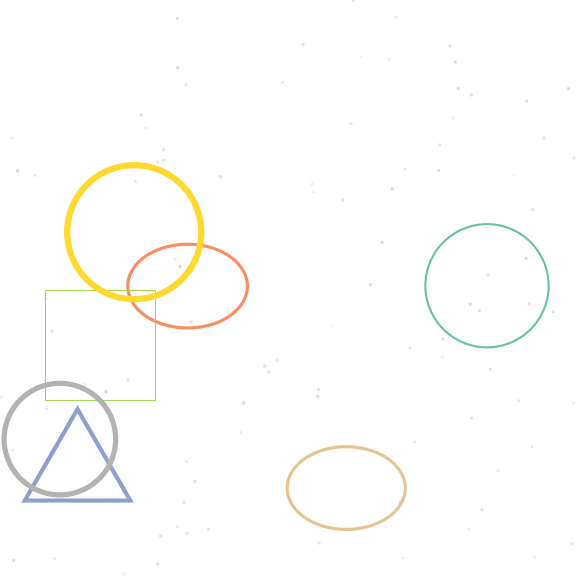[{"shape": "circle", "thickness": 1, "radius": 0.53, "center": [0.843, 0.504]}, {"shape": "oval", "thickness": 1.5, "radius": 0.52, "center": [0.325, 0.504]}, {"shape": "triangle", "thickness": 2, "radius": 0.53, "center": [0.134, 0.185]}, {"shape": "square", "thickness": 0.5, "radius": 0.48, "center": [0.173, 0.402]}, {"shape": "circle", "thickness": 3, "radius": 0.58, "center": [0.232, 0.597]}, {"shape": "oval", "thickness": 1.5, "radius": 0.51, "center": [0.6, 0.154]}, {"shape": "circle", "thickness": 2.5, "radius": 0.48, "center": [0.104, 0.239]}]